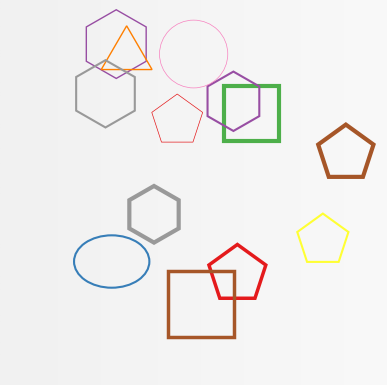[{"shape": "pentagon", "thickness": 0.5, "radius": 0.35, "center": [0.457, 0.687]}, {"shape": "pentagon", "thickness": 2.5, "radius": 0.39, "center": [0.613, 0.288]}, {"shape": "oval", "thickness": 1.5, "radius": 0.49, "center": [0.288, 0.321]}, {"shape": "square", "thickness": 3, "radius": 0.35, "center": [0.649, 0.705]}, {"shape": "hexagon", "thickness": 1, "radius": 0.45, "center": [0.3, 0.885]}, {"shape": "hexagon", "thickness": 1.5, "radius": 0.39, "center": [0.602, 0.737]}, {"shape": "triangle", "thickness": 1, "radius": 0.38, "center": [0.327, 0.857]}, {"shape": "pentagon", "thickness": 1.5, "radius": 0.35, "center": [0.833, 0.376]}, {"shape": "pentagon", "thickness": 3, "radius": 0.38, "center": [0.893, 0.601]}, {"shape": "square", "thickness": 2.5, "radius": 0.42, "center": [0.518, 0.211]}, {"shape": "circle", "thickness": 0.5, "radius": 0.44, "center": [0.5, 0.86]}, {"shape": "hexagon", "thickness": 1.5, "radius": 0.44, "center": [0.272, 0.756]}, {"shape": "hexagon", "thickness": 3, "radius": 0.37, "center": [0.397, 0.443]}]